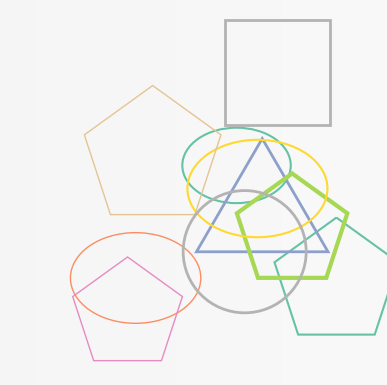[{"shape": "oval", "thickness": 1.5, "radius": 0.7, "center": [0.61, 0.57]}, {"shape": "pentagon", "thickness": 1.5, "radius": 0.84, "center": [0.868, 0.267]}, {"shape": "oval", "thickness": 1, "radius": 0.84, "center": [0.35, 0.278]}, {"shape": "triangle", "thickness": 2, "radius": 0.98, "center": [0.677, 0.444]}, {"shape": "pentagon", "thickness": 1, "radius": 0.74, "center": [0.329, 0.184]}, {"shape": "pentagon", "thickness": 3, "radius": 0.75, "center": [0.754, 0.4]}, {"shape": "oval", "thickness": 1.5, "radius": 0.9, "center": [0.664, 0.51]}, {"shape": "pentagon", "thickness": 1, "radius": 0.93, "center": [0.394, 0.592]}, {"shape": "square", "thickness": 2, "radius": 0.68, "center": [0.716, 0.812]}, {"shape": "circle", "thickness": 2, "radius": 0.79, "center": [0.631, 0.346]}]